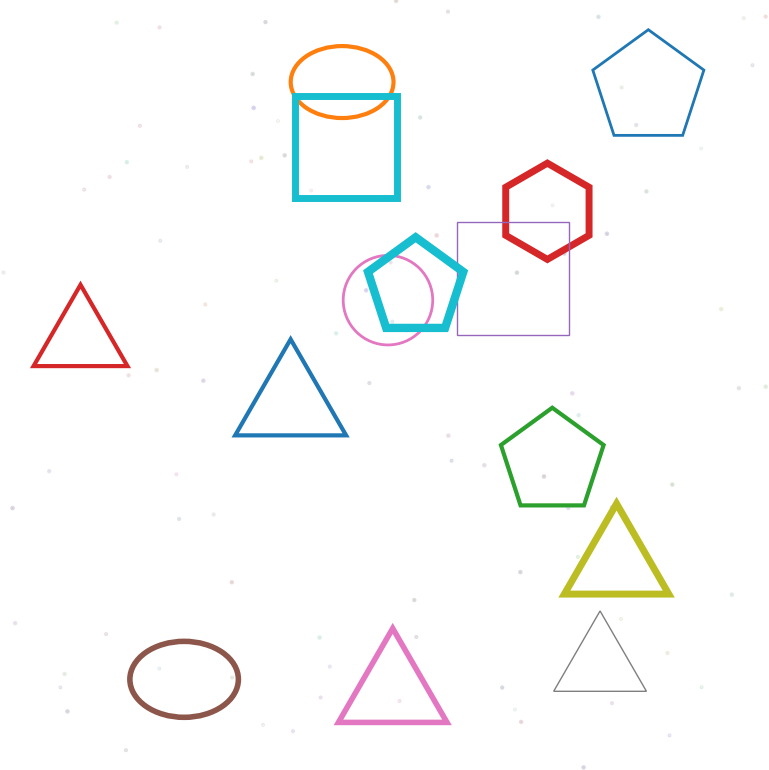[{"shape": "triangle", "thickness": 1.5, "radius": 0.42, "center": [0.377, 0.476]}, {"shape": "pentagon", "thickness": 1, "radius": 0.38, "center": [0.842, 0.886]}, {"shape": "oval", "thickness": 1.5, "radius": 0.33, "center": [0.444, 0.893]}, {"shape": "pentagon", "thickness": 1.5, "radius": 0.35, "center": [0.717, 0.4]}, {"shape": "hexagon", "thickness": 2.5, "radius": 0.31, "center": [0.711, 0.726]}, {"shape": "triangle", "thickness": 1.5, "radius": 0.35, "center": [0.105, 0.56]}, {"shape": "square", "thickness": 0.5, "radius": 0.36, "center": [0.667, 0.638]}, {"shape": "oval", "thickness": 2, "radius": 0.35, "center": [0.239, 0.118]}, {"shape": "triangle", "thickness": 2, "radius": 0.41, "center": [0.51, 0.102]}, {"shape": "circle", "thickness": 1, "radius": 0.29, "center": [0.504, 0.61]}, {"shape": "triangle", "thickness": 0.5, "radius": 0.35, "center": [0.779, 0.137]}, {"shape": "triangle", "thickness": 2.5, "radius": 0.39, "center": [0.801, 0.268]}, {"shape": "square", "thickness": 2.5, "radius": 0.33, "center": [0.449, 0.809]}, {"shape": "pentagon", "thickness": 3, "radius": 0.33, "center": [0.54, 0.627]}]